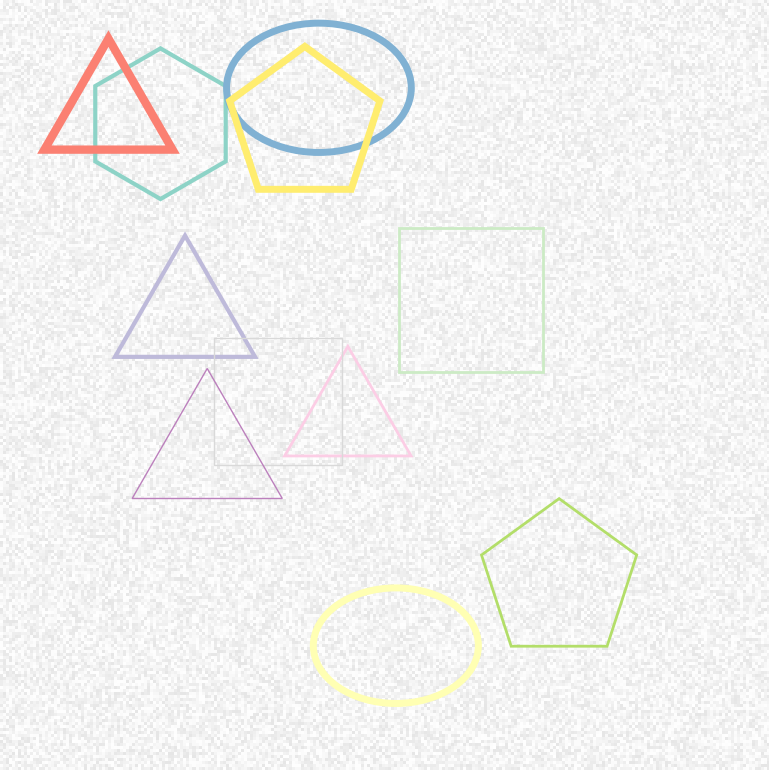[{"shape": "hexagon", "thickness": 1.5, "radius": 0.49, "center": [0.208, 0.839]}, {"shape": "oval", "thickness": 2.5, "radius": 0.54, "center": [0.514, 0.161]}, {"shape": "triangle", "thickness": 1.5, "radius": 0.53, "center": [0.24, 0.589]}, {"shape": "triangle", "thickness": 3, "radius": 0.48, "center": [0.141, 0.854]}, {"shape": "oval", "thickness": 2.5, "radius": 0.6, "center": [0.414, 0.886]}, {"shape": "pentagon", "thickness": 1, "radius": 0.53, "center": [0.726, 0.246]}, {"shape": "triangle", "thickness": 1, "radius": 0.47, "center": [0.452, 0.455]}, {"shape": "square", "thickness": 0.5, "radius": 0.41, "center": [0.361, 0.479]}, {"shape": "triangle", "thickness": 0.5, "radius": 0.56, "center": [0.269, 0.409]}, {"shape": "square", "thickness": 1, "radius": 0.47, "center": [0.611, 0.61]}, {"shape": "pentagon", "thickness": 2.5, "radius": 0.51, "center": [0.396, 0.837]}]